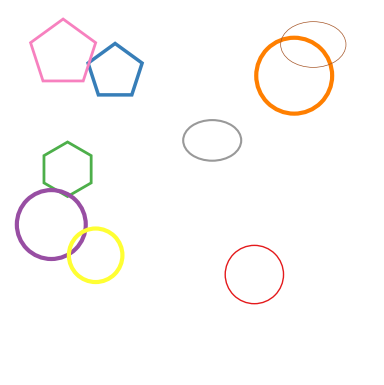[{"shape": "circle", "thickness": 1, "radius": 0.38, "center": [0.661, 0.287]}, {"shape": "pentagon", "thickness": 2.5, "radius": 0.37, "center": [0.299, 0.813]}, {"shape": "hexagon", "thickness": 2, "radius": 0.35, "center": [0.175, 0.56]}, {"shape": "circle", "thickness": 3, "radius": 0.45, "center": [0.133, 0.417]}, {"shape": "circle", "thickness": 3, "radius": 0.49, "center": [0.764, 0.803]}, {"shape": "circle", "thickness": 3, "radius": 0.35, "center": [0.248, 0.337]}, {"shape": "oval", "thickness": 0.5, "radius": 0.42, "center": [0.814, 0.884]}, {"shape": "pentagon", "thickness": 2, "radius": 0.44, "center": [0.164, 0.862]}, {"shape": "oval", "thickness": 1.5, "radius": 0.38, "center": [0.551, 0.635]}]